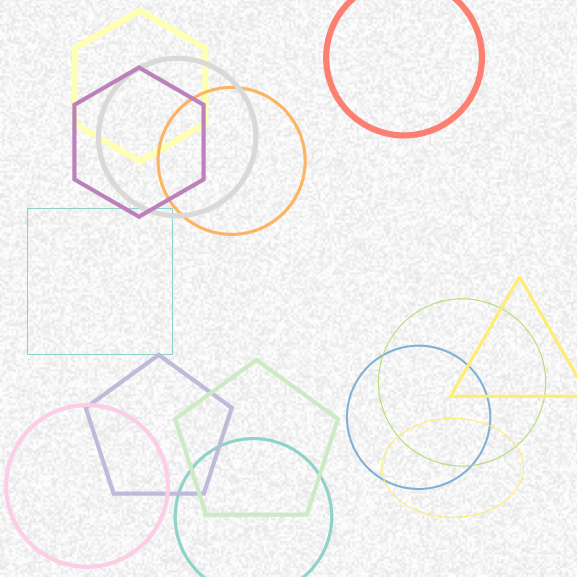[{"shape": "square", "thickness": 0.5, "radius": 0.63, "center": [0.172, 0.512]}, {"shape": "circle", "thickness": 1.5, "radius": 0.68, "center": [0.439, 0.104]}, {"shape": "hexagon", "thickness": 3, "radius": 0.65, "center": [0.242, 0.85]}, {"shape": "pentagon", "thickness": 2, "radius": 0.66, "center": [0.275, 0.252]}, {"shape": "circle", "thickness": 3, "radius": 0.67, "center": [0.7, 0.9]}, {"shape": "circle", "thickness": 1, "radius": 0.62, "center": [0.725, 0.276]}, {"shape": "circle", "thickness": 1.5, "radius": 0.64, "center": [0.401, 0.721]}, {"shape": "circle", "thickness": 0.5, "radius": 0.72, "center": [0.8, 0.337]}, {"shape": "circle", "thickness": 2, "radius": 0.7, "center": [0.151, 0.158]}, {"shape": "circle", "thickness": 2.5, "radius": 0.68, "center": [0.307, 0.762]}, {"shape": "hexagon", "thickness": 2, "radius": 0.65, "center": [0.241, 0.753]}, {"shape": "pentagon", "thickness": 2, "radius": 0.74, "center": [0.444, 0.228]}, {"shape": "oval", "thickness": 0.5, "radius": 0.61, "center": [0.784, 0.189]}, {"shape": "triangle", "thickness": 1.5, "radius": 0.69, "center": [0.9, 0.382]}]